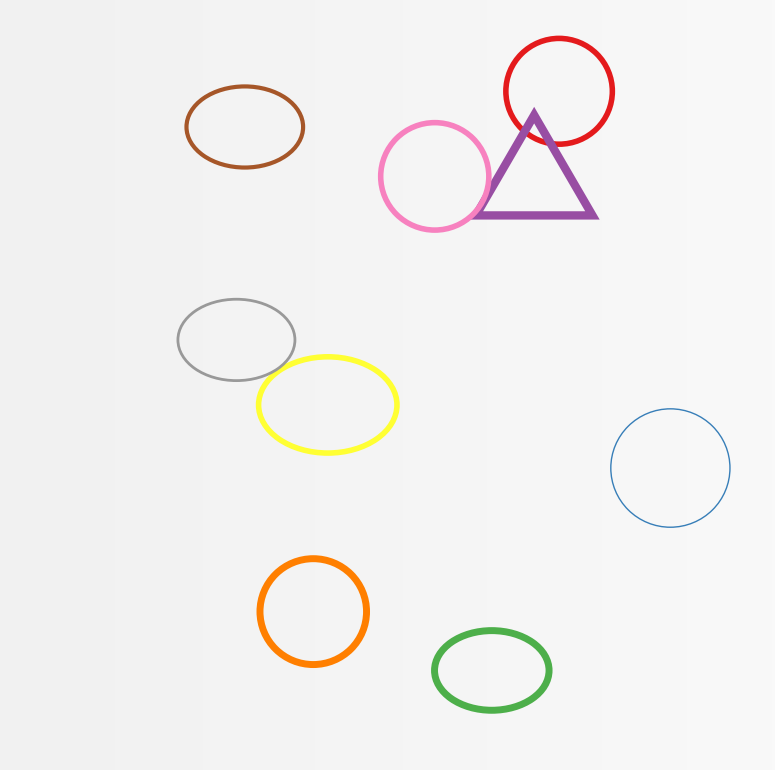[{"shape": "circle", "thickness": 2, "radius": 0.34, "center": [0.721, 0.881]}, {"shape": "circle", "thickness": 0.5, "radius": 0.38, "center": [0.865, 0.392]}, {"shape": "oval", "thickness": 2.5, "radius": 0.37, "center": [0.635, 0.129]}, {"shape": "triangle", "thickness": 3, "radius": 0.43, "center": [0.689, 0.764]}, {"shape": "circle", "thickness": 2.5, "radius": 0.34, "center": [0.404, 0.206]}, {"shape": "oval", "thickness": 2, "radius": 0.45, "center": [0.423, 0.474]}, {"shape": "oval", "thickness": 1.5, "radius": 0.38, "center": [0.316, 0.835]}, {"shape": "circle", "thickness": 2, "radius": 0.35, "center": [0.561, 0.771]}, {"shape": "oval", "thickness": 1, "radius": 0.38, "center": [0.305, 0.559]}]